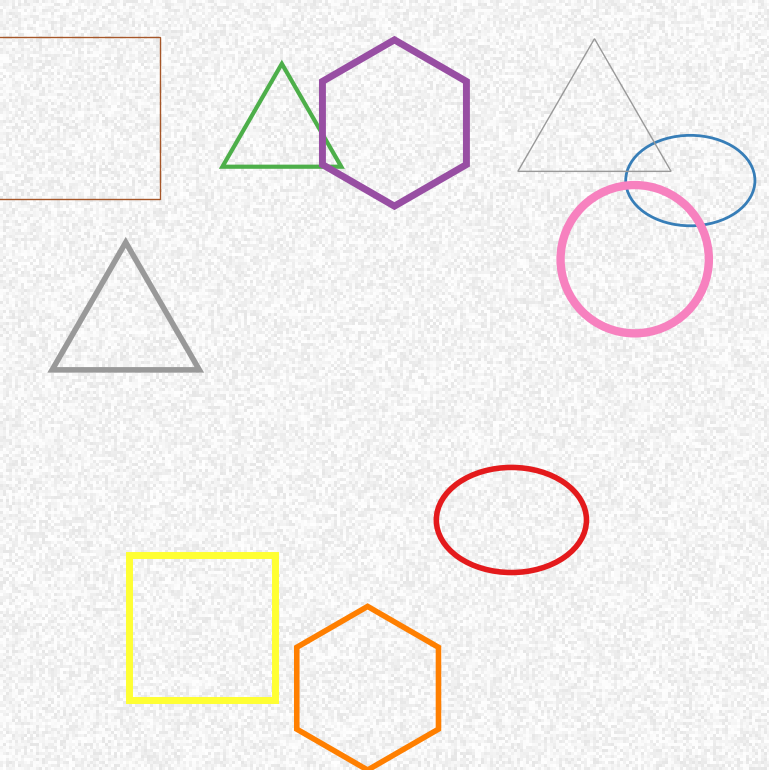[{"shape": "oval", "thickness": 2, "radius": 0.49, "center": [0.664, 0.325]}, {"shape": "oval", "thickness": 1, "radius": 0.42, "center": [0.897, 0.766]}, {"shape": "triangle", "thickness": 1.5, "radius": 0.45, "center": [0.366, 0.828]}, {"shape": "hexagon", "thickness": 2.5, "radius": 0.54, "center": [0.512, 0.84]}, {"shape": "hexagon", "thickness": 2, "radius": 0.53, "center": [0.477, 0.106]}, {"shape": "square", "thickness": 2.5, "radius": 0.47, "center": [0.262, 0.185]}, {"shape": "square", "thickness": 0.5, "radius": 0.53, "center": [0.102, 0.847]}, {"shape": "circle", "thickness": 3, "radius": 0.48, "center": [0.824, 0.663]}, {"shape": "triangle", "thickness": 0.5, "radius": 0.57, "center": [0.772, 0.835]}, {"shape": "triangle", "thickness": 2, "radius": 0.55, "center": [0.163, 0.575]}]